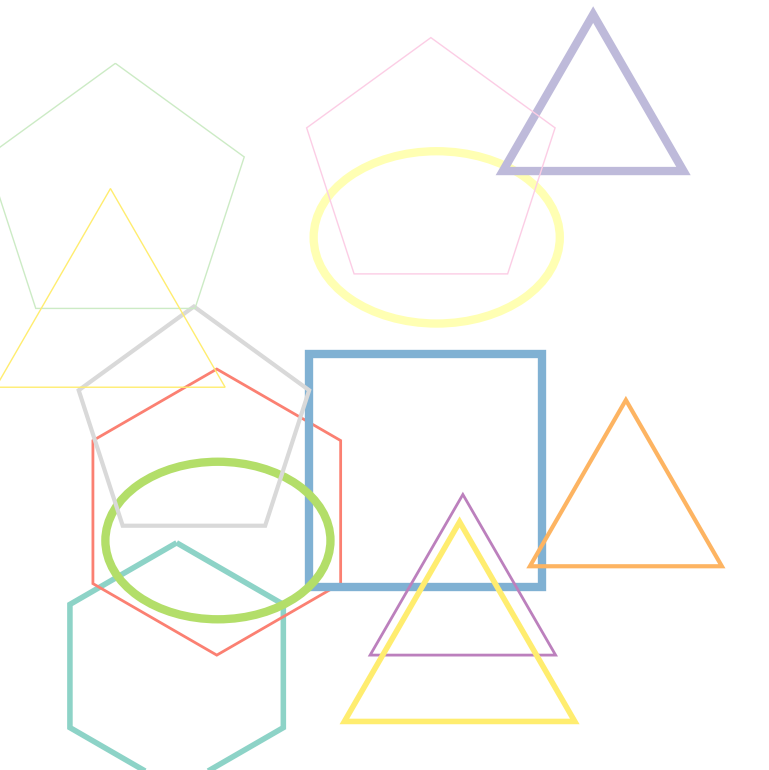[{"shape": "hexagon", "thickness": 2, "radius": 0.8, "center": [0.229, 0.135]}, {"shape": "oval", "thickness": 3, "radius": 0.8, "center": [0.567, 0.692]}, {"shape": "triangle", "thickness": 3, "radius": 0.68, "center": [0.77, 0.846]}, {"shape": "hexagon", "thickness": 1, "radius": 0.93, "center": [0.282, 0.335]}, {"shape": "square", "thickness": 3, "radius": 0.76, "center": [0.552, 0.389]}, {"shape": "triangle", "thickness": 1.5, "radius": 0.72, "center": [0.813, 0.337]}, {"shape": "oval", "thickness": 3, "radius": 0.73, "center": [0.283, 0.298]}, {"shape": "pentagon", "thickness": 0.5, "radius": 0.85, "center": [0.56, 0.782]}, {"shape": "pentagon", "thickness": 1.5, "radius": 0.79, "center": [0.252, 0.445]}, {"shape": "triangle", "thickness": 1, "radius": 0.7, "center": [0.601, 0.219]}, {"shape": "pentagon", "thickness": 0.5, "radius": 0.88, "center": [0.15, 0.742]}, {"shape": "triangle", "thickness": 0.5, "radius": 0.86, "center": [0.143, 0.583]}, {"shape": "triangle", "thickness": 2, "radius": 0.86, "center": [0.597, 0.149]}]